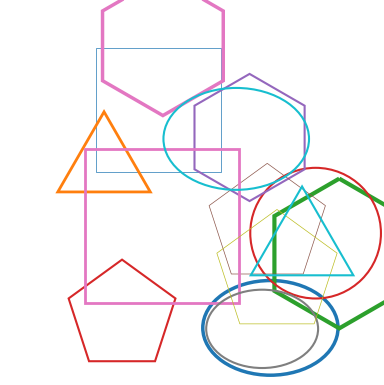[{"shape": "square", "thickness": 0.5, "radius": 0.81, "center": [0.412, 0.714]}, {"shape": "oval", "thickness": 2.5, "radius": 0.88, "center": [0.702, 0.148]}, {"shape": "triangle", "thickness": 2, "radius": 0.69, "center": [0.27, 0.571]}, {"shape": "hexagon", "thickness": 3, "radius": 0.97, "center": [0.881, 0.342]}, {"shape": "circle", "thickness": 1.5, "radius": 0.85, "center": [0.82, 0.394]}, {"shape": "pentagon", "thickness": 1.5, "radius": 0.73, "center": [0.317, 0.18]}, {"shape": "hexagon", "thickness": 1.5, "radius": 0.83, "center": [0.648, 0.643]}, {"shape": "pentagon", "thickness": 0.5, "radius": 0.79, "center": [0.694, 0.417]}, {"shape": "hexagon", "thickness": 2.5, "radius": 0.91, "center": [0.423, 0.881]}, {"shape": "square", "thickness": 2, "radius": 1.0, "center": [0.421, 0.412]}, {"shape": "oval", "thickness": 1.5, "radius": 0.73, "center": [0.681, 0.146]}, {"shape": "pentagon", "thickness": 0.5, "radius": 0.82, "center": [0.719, 0.292]}, {"shape": "triangle", "thickness": 1.5, "radius": 0.77, "center": [0.785, 0.362]}, {"shape": "oval", "thickness": 1.5, "radius": 0.95, "center": [0.614, 0.639]}]